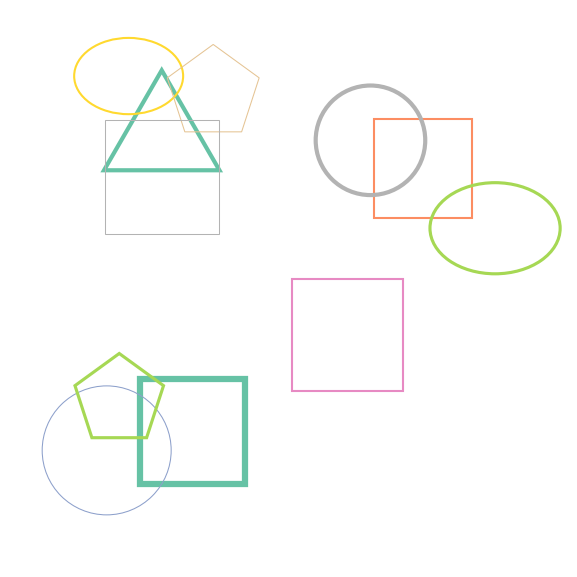[{"shape": "triangle", "thickness": 2, "radius": 0.58, "center": [0.28, 0.762]}, {"shape": "square", "thickness": 3, "radius": 0.45, "center": [0.333, 0.251]}, {"shape": "square", "thickness": 1, "radius": 0.43, "center": [0.732, 0.707]}, {"shape": "circle", "thickness": 0.5, "radius": 0.56, "center": [0.185, 0.219]}, {"shape": "square", "thickness": 1, "radius": 0.48, "center": [0.602, 0.419]}, {"shape": "pentagon", "thickness": 1.5, "radius": 0.4, "center": [0.206, 0.306]}, {"shape": "oval", "thickness": 1.5, "radius": 0.56, "center": [0.857, 0.604]}, {"shape": "oval", "thickness": 1, "radius": 0.47, "center": [0.223, 0.867]}, {"shape": "pentagon", "thickness": 0.5, "radius": 0.42, "center": [0.369, 0.839]}, {"shape": "square", "thickness": 0.5, "radius": 0.49, "center": [0.28, 0.692]}, {"shape": "circle", "thickness": 2, "radius": 0.47, "center": [0.641, 0.756]}]